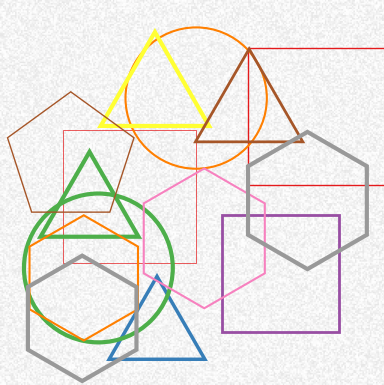[{"shape": "square", "thickness": 0.5, "radius": 0.86, "center": [0.337, 0.489]}, {"shape": "square", "thickness": 1, "radius": 0.89, "center": [0.822, 0.698]}, {"shape": "triangle", "thickness": 2.5, "radius": 0.72, "center": [0.408, 0.139]}, {"shape": "triangle", "thickness": 3, "radius": 0.73, "center": [0.233, 0.459]}, {"shape": "circle", "thickness": 3, "radius": 0.97, "center": [0.256, 0.304]}, {"shape": "square", "thickness": 2, "radius": 0.76, "center": [0.727, 0.289]}, {"shape": "hexagon", "thickness": 1.5, "radius": 0.81, "center": [0.218, 0.278]}, {"shape": "circle", "thickness": 1.5, "radius": 0.92, "center": [0.51, 0.745]}, {"shape": "triangle", "thickness": 3, "radius": 0.81, "center": [0.402, 0.754]}, {"shape": "pentagon", "thickness": 1, "radius": 0.86, "center": [0.184, 0.589]}, {"shape": "triangle", "thickness": 2, "radius": 0.8, "center": [0.647, 0.712]}, {"shape": "hexagon", "thickness": 1.5, "radius": 0.91, "center": [0.531, 0.381]}, {"shape": "hexagon", "thickness": 3, "radius": 0.81, "center": [0.213, 0.173]}, {"shape": "hexagon", "thickness": 3, "radius": 0.89, "center": [0.799, 0.479]}]